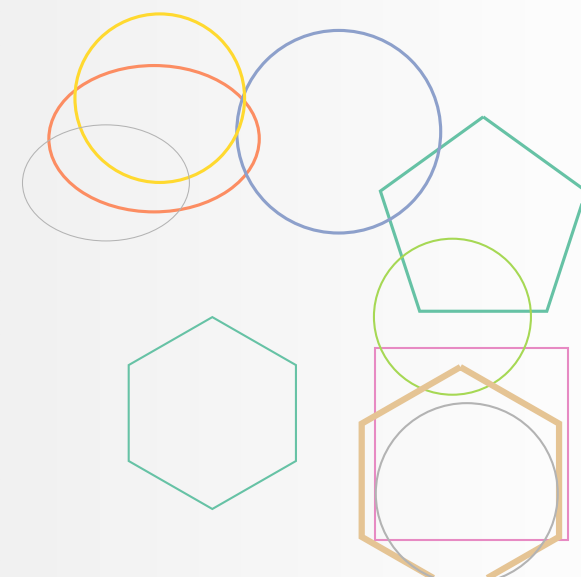[{"shape": "hexagon", "thickness": 1, "radius": 0.83, "center": [0.365, 0.284]}, {"shape": "pentagon", "thickness": 1.5, "radius": 0.93, "center": [0.831, 0.611]}, {"shape": "oval", "thickness": 1.5, "radius": 0.91, "center": [0.265, 0.759]}, {"shape": "circle", "thickness": 1.5, "radius": 0.88, "center": [0.583, 0.771]}, {"shape": "square", "thickness": 1, "radius": 0.83, "center": [0.811, 0.23]}, {"shape": "circle", "thickness": 1, "radius": 0.68, "center": [0.778, 0.451]}, {"shape": "circle", "thickness": 1.5, "radius": 0.73, "center": [0.275, 0.829]}, {"shape": "hexagon", "thickness": 3, "radius": 0.98, "center": [0.792, 0.168]}, {"shape": "circle", "thickness": 1, "radius": 0.78, "center": [0.803, 0.145]}, {"shape": "oval", "thickness": 0.5, "radius": 0.72, "center": [0.182, 0.682]}]